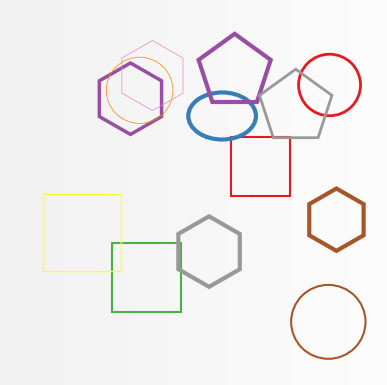[{"shape": "circle", "thickness": 2, "radius": 0.4, "center": [0.85, 0.779]}, {"shape": "square", "thickness": 1.5, "radius": 0.38, "center": [0.673, 0.568]}, {"shape": "oval", "thickness": 3, "radius": 0.44, "center": [0.573, 0.699]}, {"shape": "square", "thickness": 1.5, "radius": 0.45, "center": [0.377, 0.279]}, {"shape": "hexagon", "thickness": 2.5, "radius": 0.46, "center": [0.337, 0.744]}, {"shape": "pentagon", "thickness": 3, "radius": 0.49, "center": [0.606, 0.814]}, {"shape": "circle", "thickness": 0.5, "radius": 0.43, "center": [0.36, 0.765]}, {"shape": "square", "thickness": 1, "radius": 0.5, "center": [0.212, 0.396]}, {"shape": "circle", "thickness": 1.5, "radius": 0.48, "center": [0.847, 0.164]}, {"shape": "hexagon", "thickness": 3, "radius": 0.4, "center": [0.868, 0.429]}, {"shape": "hexagon", "thickness": 0.5, "radius": 0.46, "center": [0.393, 0.804]}, {"shape": "pentagon", "thickness": 2, "radius": 0.49, "center": [0.763, 0.722]}, {"shape": "hexagon", "thickness": 3, "radius": 0.46, "center": [0.54, 0.347]}]